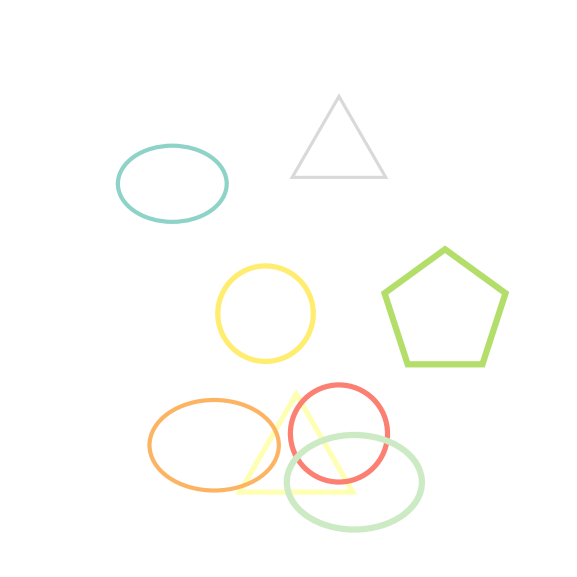[{"shape": "oval", "thickness": 2, "radius": 0.47, "center": [0.298, 0.681]}, {"shape": "triangle", "thickness": 2.5, "radius": 0.57, "center": [0.513, 0.204]}, {"shape": "circle", "thickness": 2.5, "radius": 0.42, "center": [0.587, 0.249]}, {"shape": "oval", "thickness": 2, "radius": 0.56, "center": [0.371, 0.228]}, {"shape": "pentagon", "thickness": 3, "radius": 0.55, "center": [0.771, 0.457]}, {"shape": "triangle", "thickness": 1.5, "radius": 0.47, "center": [0.587, 0.739]}, {"shape": "oval", "thickness": 3, "radius": 0.58, "center": [0.614, 0.164]}, {"shape": "circle", "thickness": 2.5, "radius": 0.41, "center": [0.46, 0.456]}]